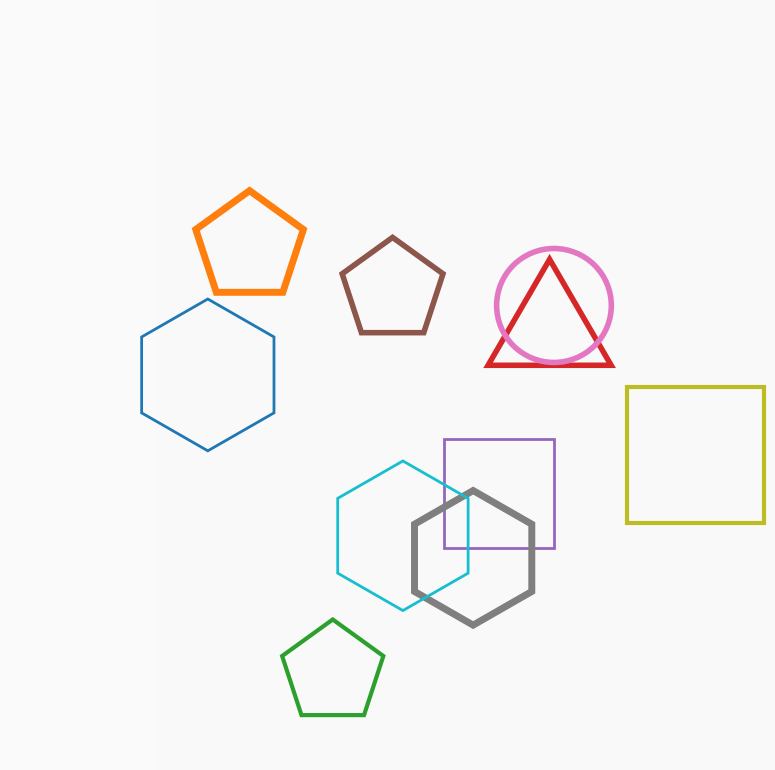[{"shape": "hexagon", "thickness": 1, "radius": 0.49, "center": [0.268, 0.513]}, {"shape": "pentagon", "thickness": 2.5, "radius": 0.36, "center": [0.322, 0.679]}, {"shape": "pentagon", "thickness": 1.5, "radius": 0.34, "center": [0.429, 0.127]}, {"shape": "triangle", "thickness": 2, "radius": 0.46, "center": [0.709, 0.571]}, {"shape": "square", "thickness": 1, "radius": 0.36, "center": [0.644, 0.359]}, {"shape": "pentagon", "thickness": 2, "radius": 0.34, "center": [0.507, 0.623]}, {"shape": "circle", "thickness": 2, "radius": 0.37, "center": [0.715, 0.603]}, {"shape": "hexagon", "thickness": 2.5, "radius": 0.44, "center": [0.611, 0.276]}, {"shape": "square", "thickness": 1.5, "radius": 0.44, "center": [0.898, 0.41]}, {"shape": "hexagon", "thickness": 1, "radius": 0.49, "center": [0.52, 0.304]}]